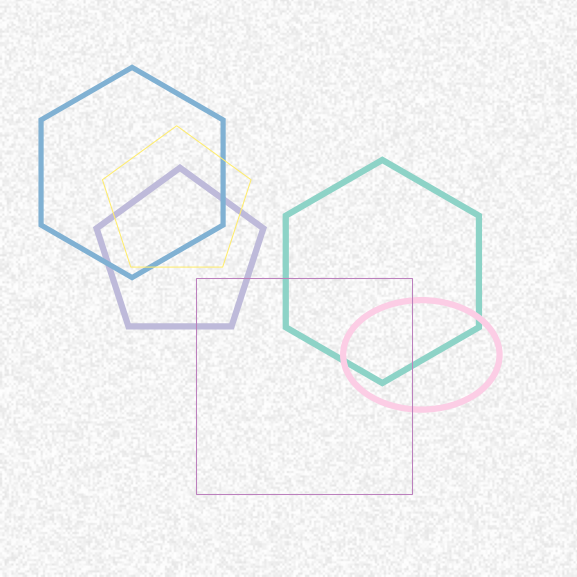[{"shape": "hexagon", "thickness": 3, "radius": 0.97, "center": [0.662, 0.529]}, {"shape": "pentagon", "thickness": 3, "radius": 0.76, "center": [0.312, 0.557]}, {"shape": "hexagon", "thickness": 2.5, "radius": 0.91, "center": [0.229, 0.7]}, {"shape": "oval", "thickness": 3, "radius": 0.68, "center": [0.73, 0.385]}, {"shape": "square", "thickness": 0.5, "radius": 0.94, "center": [0.527, 0.33]}, {"shape": "pentagon", "thickness": 0.5, "radius": 0.68, "center": [0.306, 0.646]}]